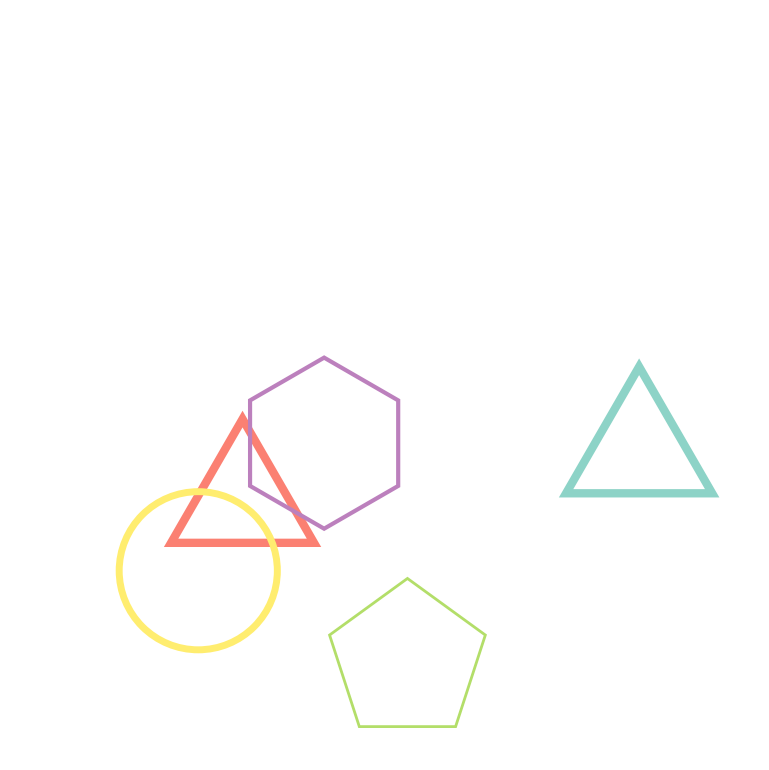[{"shape": "triangle", "thickness": 3, "radius": 0.55, "center": [0.83, 0.414]}, {"shape": "triangle", "thickness": 3, "radius": 0.54, "center": [0.315, 0.349]}, {"shape": "pentagon", "thickness": 1, "radius": 0.53, "center": [0.529, 0.142]}, {"shape": "hexagon", "thickness": 1.5, "radius": 0.56, "center": [0.421, 0.424]}, {"shape": "circle", "thickness": 2.5, "radius": 0.51, "center": [0.257, 0.259]}]